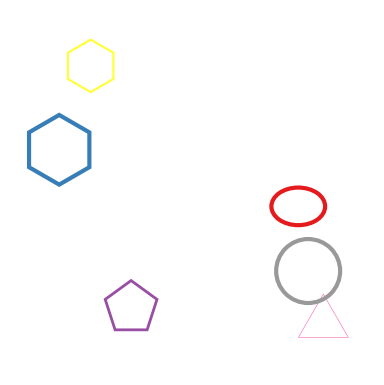[{"shape": "oval", "thickness": 3, "radius": 0.35, "center": [0.775, 0.464]}, {"shape": "hexagon", "thickness": 3, "radius": 0.45, "center": [0.154, 0.611]}, {"shape": "pentagon", "thickness": 2, "radius": 0.35, "center": [0.341, 0.201]}, {"shape": "hexagon", "thickness": 1.5, "radius": 0.34, "center": [0.236, 0.829]}, {"shape": "triangle", "thickness": 0.5, "radius": 0.37, "center": [0.84, 0.161]}, {"shape": "circle", "thickness": 3, "radius": 0.42, "center": [0.8, 0.296]}]